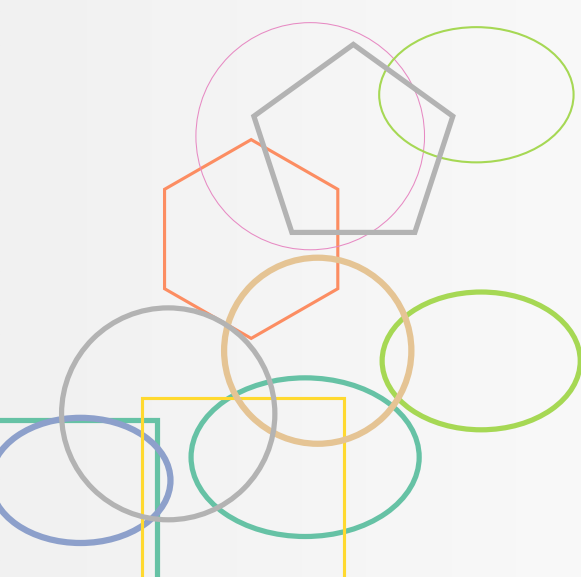[{"shape": "square", "thickness": 2.5, "radius": 0.83, "center": [0.104, 0.105]}, {"shape": "oval", "thickness": 2.5, "radius": 0.98, "center": [0.525, 0.207]}, {"shape": "hexagon", "thickness": 1.5, "radius": 0.86, "center": [0.432, 0.585]}, {"shape": "oval", "thickness": 3, "radius": 0.77, "center": [0.138, 0.167]}, {"shape": "circle", "thickness": 0.5, "radius": 0.98, "center": [0.534, 0.763]}, {"shape": "oval", "thickness": 2.5, "radius": 0.85, "center": [0.828, 0.374]}, {"shape": "oval", "thickness": 1, "radius": 0.84, "center": [0.82, 0.835]}, {"shape": "square", "thickness": 1.5, "radius": 0.87, "center": [0.418, 0.135]}, {"shape": "circle", "thickness": 3, "radius": 0.81, "center": [0.547, 0.392]}, {"shape": "pentagon", "thickness": 2.5, "radius": 0.9, "center": [0.608, 0.742]}, {"shape": "circle", "thickness": 2.5, "radius": 0.92, "center": [0.289, 0.283]}]